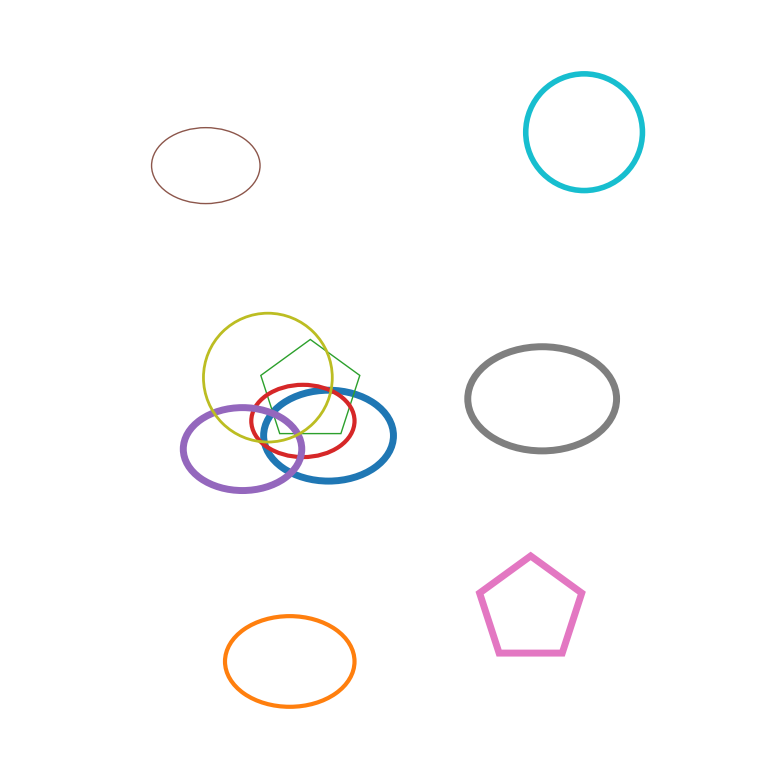[{"shape": "oval", "thickness": 2.5, "radius": 0.42, "center": [0.427, 0.434]}, {"shape": "oval", "thickness": 1.5, "radius": 0.42, "center": [0.376, 0.141]}, {"shape": "pentagon", "thickness": 0.5, "radius": 0.34, "center": [0.403, 0.492]}, {"shape": "oval", "thickness": 1.5, "radius": 0.34, "center": [0.393, 0.453]}, {"shape": "oval", "thickness": 2.5, "radius": 0.38, "center": [0.315, 0.417]}, {"shape": "oval", "thickness": 0.5, "radius": 0.35, "center": [0.267, 0.785]}, {"shape": "pentagon", "thickness": 2.5, "radius": 0.35, "center": [0.689, 0.208]}, {"shape": "oval", "thickness": 2.5, "radius": 0.48, "center": [0.704, 0.482]}, {"shape": "circle", "thickness": 1, "radius": 0.42, "center": [0.348, 0.51]}, {"shape": "circle", "thickness": 2, "radius": 0.38, "center": [0.759, 0.828]}]